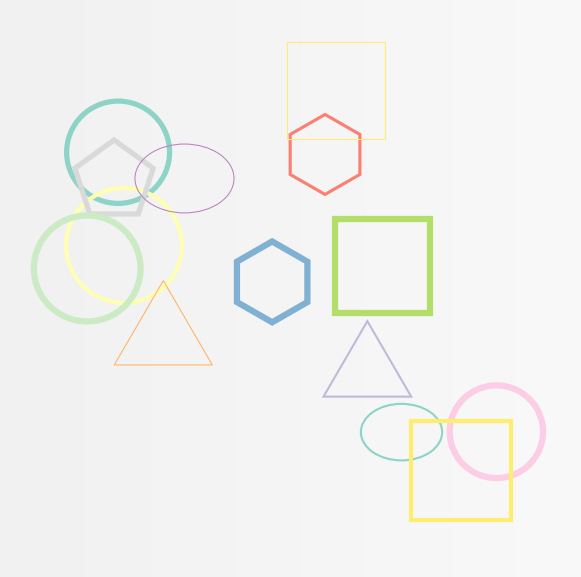[{"shape": "oval", "thickness": 1, "radius": 0.35, "center": [0.691, 0.251]}, {"shape": "circle", "thickness": 2.5, "radius": 0.44, "center": [0.203, 0.736]}, {"shape": "circle", "thickness": 2, "radius": 0.5, "center": [0.213, 0.574]}, {"shape": "triangle", "thickness": 1, "radius": 0.44, "center": [0.632, 0.356]}, {"shape": "hexagon", "thickness": 1.5, "radius": 0.35, "center": [0.559, 0.732]}, {"shape": "hexagon", "thickness": 3, "radius": 0.35, "center": [0.468, 0.511]}, {"shape": "triangle", "thickness": 0.5, "radius": 0.49, "center": [0.281, 0.416]}, {"shape": "square", "thickness": 3, "radius": 0.41, "center": [0.658, 0.539]}, {"shape": "circle", "thickness": 3, "radius": 0.4, "center": [0.854, 0.252]}, {"shape": "pentagon", "thickness": 2.5, "radius": 0.35, "center": [0.196, 0.686]}, {"shape": "oval", "thickness": 0.5, "radius": 0.43, "center": [0.317, 0.69]}, {"shape": "circle", "thickness": 3, "radius": 0.46, "center": [0.15, 0.534]}, {"shape": "square", "thickness": 2, "radius": 0.43, "center": [0.793, 0.185]}, {"shape": "square", "thickness": 0.5, "radius": 0.42, "center": [0.579, 0.842]}]